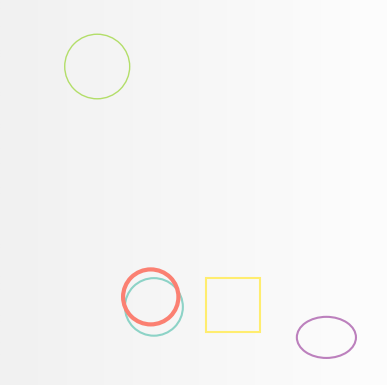[{"shape": "circle", "thickness": 1.5, "radius": 0.37, "center": [0.397, 0.203]}, {"shape": "circle", "thickness": 3, "radius": 0.36, "center": [0.389, 0.229]}, {"shape": "circle", "thickness": 1, "radius": 0.42, "center": [0.251, 0.827]}, {"shape": "oval", "thickness": 1.5, "radius": 0.38, "center": [0.842, 0.124]}, {"shape": "square", "thickness": 1.5, "radius": 0.35, "center": [0.601, 0.208]}]